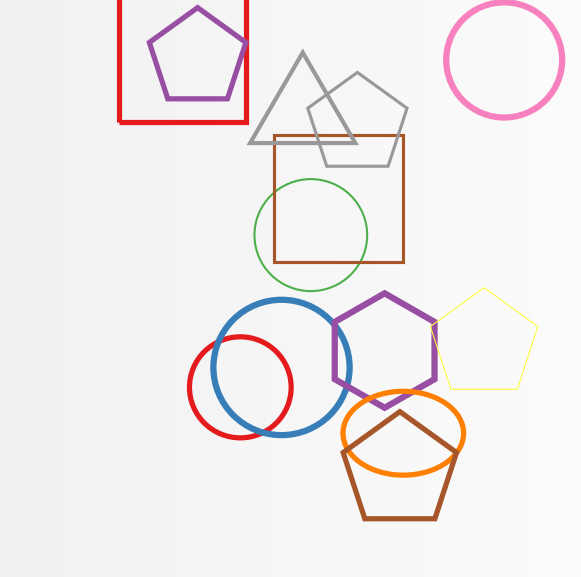[{"shape": "square", "thickness": 2.5, "radius": 0.55, "center": [0.314, 0.898]}, {"shape": "circle", "thickness": 2.5, "radius": 0.44, "center": [0.413, 0.328]}, {"shape": "circle", "thickness": 3, "radius": 0.59, "center": [0.484, 0.363]}, {"shape": "circle", "thickness": 1, "radius": 0.48, "center": [0.535, 0.592]}, {"shape": "hexagon", "thickness": 3, "radius": 0.5, "center": [0.662, 0.392]}, {"shape": "pentagon", "thickness": 2.5, "radius": 0.44, "center": [0.34, 0.899]}, {"shape": "oval", "thickness": 2.5, "radius": 0.52, "center": [0.694, 0.249]}, {"shape": "pentagon", "thickness": 0.5, "radius": 0.49, "center": [0.833, 0.404]}, {"shape": "pentagon", "thickness": 2.5, "radius": 0.51, "center": [0.688, 0.184]}, {"shape": "square", "thickness": 1.5, "radius": 0.55, "center": [0.582, 0.655]}, {"shape": "circle", "thickness": 3, "radius": 0.5, "center": [0.867, 0.895]}, {"shape": "pentagon", "thickness": 1.5, "radius": 0.45, "center": [0.615, 0.784]}, {"shape": "triangle", "thickness": 2, "radius": 0.52, "center": [0.521, 0.804]}]